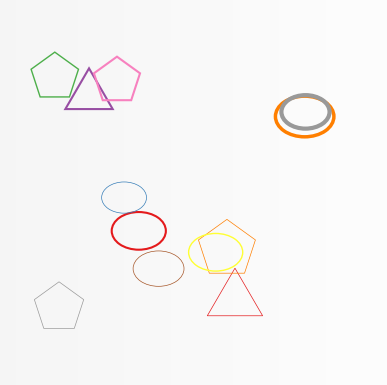[{"shape": "triangle", "thickness": 0.5, "radius": 0.41, "center": [0.606, 0.221]}, {"shape": "oval", "thickness": 1.5, "radius": 0.35, "center": [0.358, 0.4]}, {"shape": "oval", "thickness": 0.5, "radius": 0.29, "center": [0.32, 0.487]}, {"shape": "pentagon", "thickness": 1, "radius": 0.32, "center": [0.141, 0.8]}, {"shape": "triangle", "thickness": 1.5, "radius": 0.35, "center": [0.23, 0.752]}, {"shape": "pentagon", "thickness": 0.5, "radius": 0.39, "center": [0.586, 0.353]}, {"shape": "oval", "thickness": 2.5, "radius": 0.38, "center": [0.786, 0.697]}, {"shape": "oval", "thickness": 1, "radius": 0.35, "center": [0.557, 0.345]}, {"shape": "oval", "thickness": 0.5, "radius": 0.33, "center": [0.409, 0.302]}, {"shape": "pentagon", "thickness": 1.5, "radius": 0.31, "center": [0.302, 0.79]}, {"shape": "pentagon", "thickness": 0.5, "radius": 0.33, "center": [0.152, 0.201]}, {"shape": "oval", "thickness": 3, "radius": 0.31, "center": [0.788, 0.709]}]